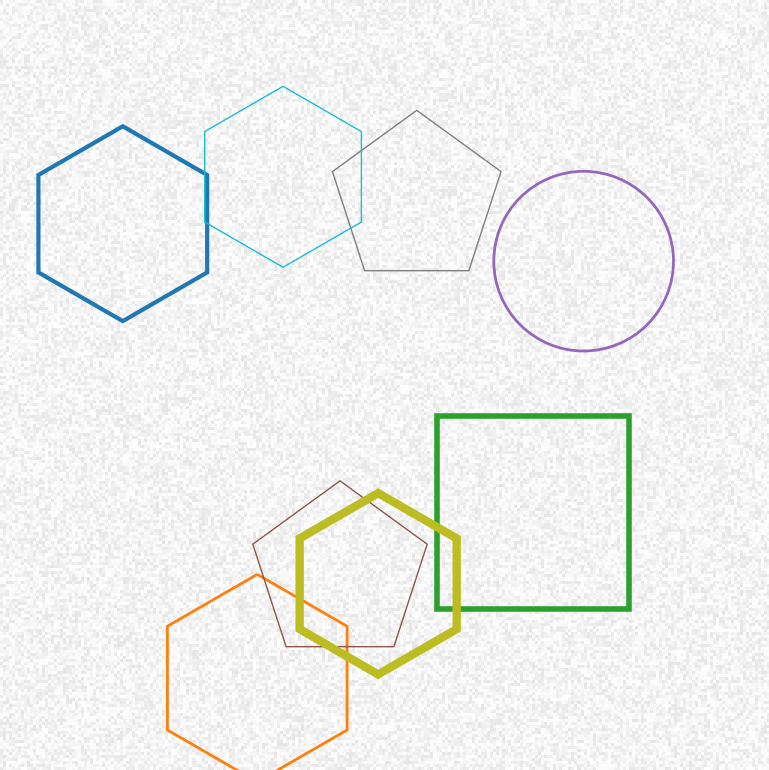[{"shape": "hexagon", "thickness": 1.5, "radius": 0.63, "center": [0.159, 0.709]}, {"shape": "hexagon", "thickness": 1, "radius": 0.67, "center": [0.334, 0.119]}, {"shape": "square", "thickness": 2, "radius": 0.63, "center": [0.692, 0.334]}, {"shape": "circle", "thickness": 1, "radius": 0.58, "center": [0.758, 0.661]}, {"shape": "pentagon", "thickness": 0.5, "radius": 0.6, "center": [0.442, 0.256]}, {"shape": "pentagon", "thickness": 0.5, "radius": 0.58, "center": [0.541, 0.742]}, {"shape": "hexagon", "thickness": 3, "radius": 0.59, "center": [0.491, 0.242]}, {"shape": "hexagon", "thickness": 0.5, "radius": 0.59, "center": [0.368, 0.77]}]